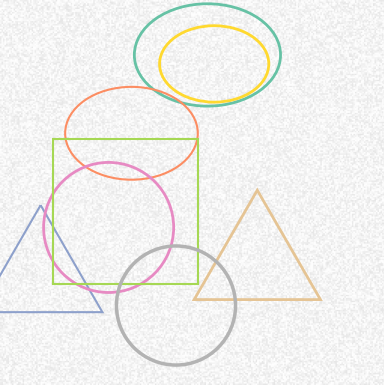[{"shape": "oval", "thickness": 2, "radius": 0.95, "center": [0.539, 0.857]}, {"shape": "oval", "thickness": 1.5, "radius": 0.86, "center": [0.342, 0.654]}, {"shape": "triangle", "thickness": 1.5, "radius": 0.93, "center": [0.105, 0.282]}, {"shape": "circle", "thickness": 2, "radius": 0.84, "center": [0.282, 0.409]}, {"shape": "square", "thickness": 1.5, "radius": 0.94, "center": [0.325, 0.451]}, {"shape": "oval", "thickness": 2, "radius": 0.71, "center": [0.556, 0.834]}, {"shape": "triangle", "thickness": 2, "radius": 0.95, "center": [0.668, 0.317]}, {"shape": "circle", "thickness": 2.5, "radius": 0.77, "center": [0.457, 0.206]}]